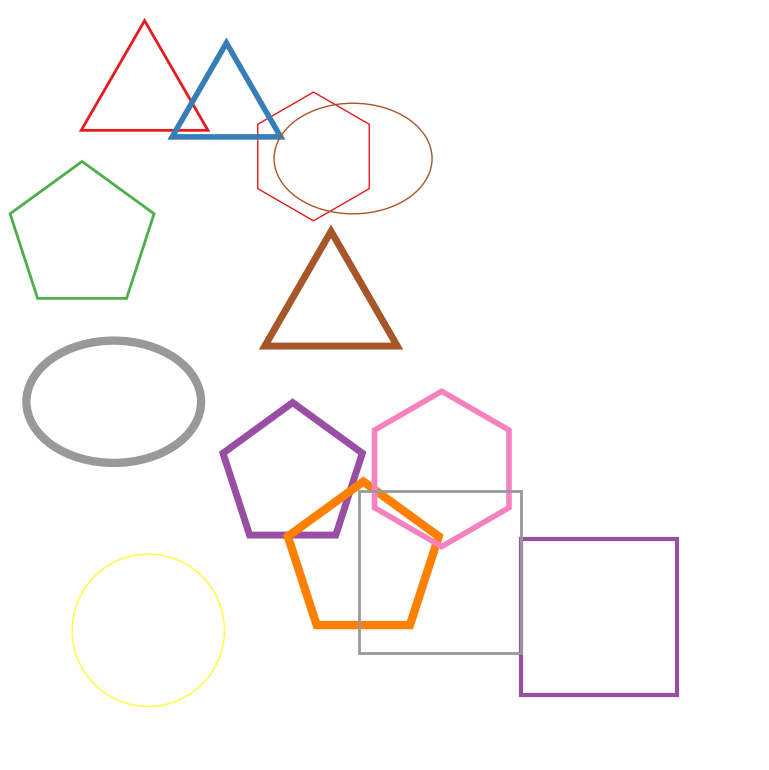[{"shape": "triangle", "thickness": 1, "radius": 0.47, "center": [0.188, 0.878]}, {"shape": "hexagon", "thickness": 0.5, "radius": 0.42, "center": [0.407, 0.797]}, {"shape": "triangle", "thickness": 2, "radius": 0.41, "center": [0.294, 0.863]}, {"shape": "pentagon", "thickness": 1, "radius": 0.49, "center": [0.107, 0.692]}, {"shape": "square", "thickness": 1.5, "radius": 0.51, "center": [0.778, 0.199]}, {"shape": "pentagon", "thickness": 2.5, "radius": 0.48, "center": [0.38, 0.382]}, {"shape": "pentagon", "thickness": 3, "radius": 0.52, "center": [0.472, 0.272]}, {"shape": "circle", "thickness": 0.5, "radius": 0.49, "center": [0.193, 0.181]}, {"shape": "triangle", "thickness": 2.5, "radius": 0.5, "center": [0.43, 0.6]}, {"shape": "oval", "thickness": 0.5, "radius": 0.51, "center": [0.459, 0.794]}, {"shape": "hexagon", "thickness": 2, "radius": 0.5, "center": [0.574, 0.391]}, {"shape": "oval", "thickness": 3, "radius": 0.57, "center": [0.148, 0.478]}, {"shape": "square", "thickness": 1, "radius": 0.53, "center": [0.571, 0.257]}]